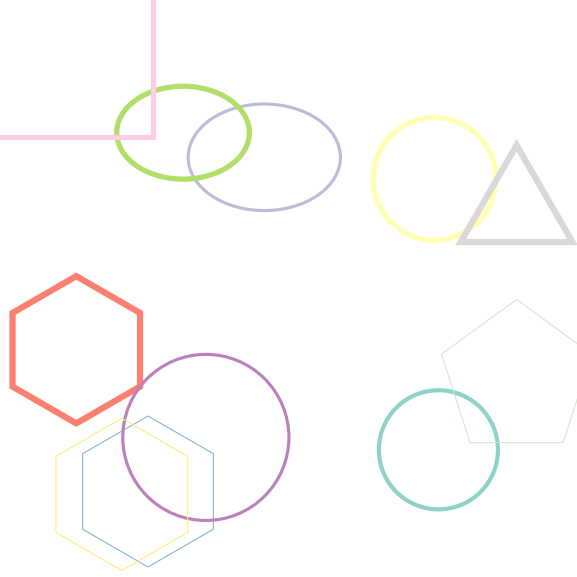[{"shape": "circle", "thickness": 2, "radius": 0.52, "center": [0.759, 0.22]}, {"shape": "circle", "thickness": 2.5, "radius": 0.53, "center": [0.752, 0.689]}, {"shape": "oval", "thickness": 1.5, "radius": 0.66, "center": [0.458, 0.727]}, {"shape": "hexagon", "thickness": 3, "radius": 0.64, "center": [0.132, 0.393]}, {"shape": "hexagon", "thickness": 0.5, "radius": 0.65, "center": [0.256, 0.148]}, {"shape": "oval", "thickness": 2.5, "radius": 0.57, "center": [0.317, 0.769]}, {"shape": "square", "thickness": 2.5, "radius": 0.68, "center": [0.129, 0.899]}, {"shape": "triangle", "thickness": 3, "radius": 0.56, "center": [0.895, 0.636]}, {"shape": "circle", "thickness": 1.5, "radius": 0.72, "center": [0.356, 0.242]}, {"shape": "pentagon", "thickness": 0.5, "radius": 0.68, "center": [0.895, 0.343]}, {"shape": "hexagon", "thickness": 0.5, "radius": 0.66, "center": [0.211, 0.143]}]